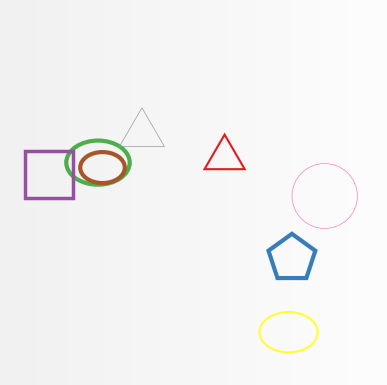[{"shape": "triangle", "thickness": 1.5, "radius": 0.3, "center": [0.58, 0.591]}, {"shape": "pentagon", "thickness": 3, "radius": 0.32, "center": [0.753, 0.329]}, {"shape": "oval", "thickness": 3, "radius": 0.41, "center": [0.253, 0.578]}, {"shape": "square", "thickness": 2.5, "radius": 0.31, "center": [0.126, 0.546]}, {"shape": "oval", "thickness": 1.5, "radius": 0.37, "center": [0.745, 0.137]}, {"shape": "oval", "thickness": 3, "radius": 0.29, "center": [0.265, 0.565]}, {"shape": "circle", "thickness": 0.5, "radius": 0.42, "center": [0.838, 0.491]}, {"shape": "triangle", "thickness": 0.5, "radius": 0.34, "center": [0.366, 0.653]}]